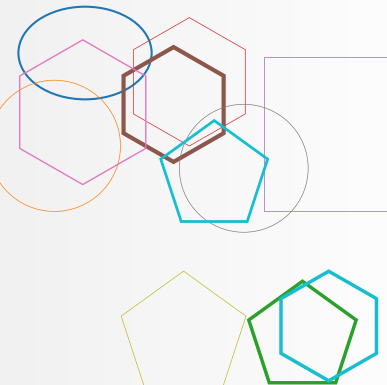[{"shape": "oval", "thickness": 1.5, "radius": 0.86, "center": [0.219, 0.862]}, {"shape": "circle", "thickness": 0.5, "radius": 0.85, "center": [0.141, 0.621]}, {"shape": "pentagon", "thickness": 2.5, "radius": 0.73, "center": [0.781, 0.124]}, {"shape": "hexagon", "thickness": 0.5, "radius": 0.83, "center": [0.489, 0.788]}, {"shape": "square", "thickness": 0.5, "radius": 1.0, "center": [0.88, 0.652]}, {"shape": "hexagon", "thickness": 3, "radius": 0.75, "center": [0.448, 0.729]}, {"shape": "hexagon", "thickness": 1, "radius": 0.94, "center": [0.214, 0.709]}, {"shape": "circle", "thickness": 0.5, "radius": 0.83, "center": [0.629, 0.563]}, {"shape": "pentagon", "thickness": 0.5, "radius": 0.85, "center": [0.474, 0.127]}, {"shape": "pentagon", "thickness": 2, "radius": 0.72, "center": [0.553, 0.542]}, {"shape": "hexagon", "thickness": 2.5, "radius": 0.71, "center": [0.848, 0.153]}]